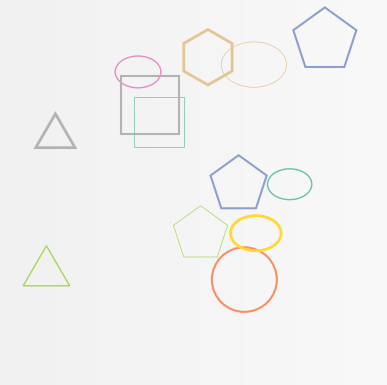[{"shape": "square", "thickness": 0.5, "radius": 0.33, "center": [0.411, 0.684]}, {"shape": "oval", "thickness": 1, "radius": 0.29, "center": [0.747, 0.521]}, {"shape": "circle", "thickness": 1.5, "radius": 0.42, "center": [0.631, 0.274]}, {"shape": "pentagon", "thickness": 1.5, "radius": 0.43, "center": [0.838, 0.895]}, {"shape": "pentagon", "thickness": 1.5, "radius": 0.38, "center": [0.616, 0.521]}, {"shape": "oval", "thickness": 1, "radius": 0.29, "center": [0.356, 0.813]}, {"shape": "pentagon", "thickness": 0.5, "radius": 0.37, "center": [0.517, 0.392]}, {"shape": "triangle", "thickness": 1, "radius": 0.35, "center": [0.12, 0.292]}, {"shape": "oval", "thickness": 2, "radius": 0.33, "center": [0.66, 0.394]}, {"shape": "oval", "thickness": 0.5, "radius": 0.42, "center": [0.655, 0.832]}, {"shape": "hexagon", "thickness": 2, "radius": 0.36, "center": [0.537, 0.851]}, {"shape": "triangle", "thickness": 2, "radius": 0.29, "center": [0.143, 0.646]}, {"shape": "square", "thickness": 1.5, "radius": 0.37, "center": [0.388, 0.727]}]